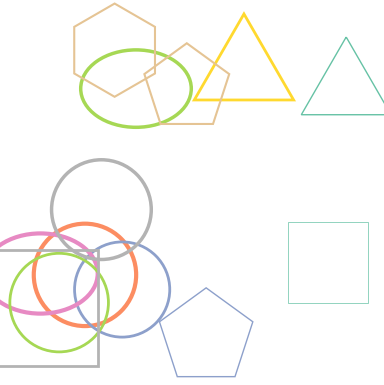[{"shape": "square", "thickness": 0.5, "radius": 0.52, "center": [0.852, 0.318]}, {"shape": "triangle", "thickness": 1, "radius": 0.67, "center": [0.899, 0.769]}, {"shape": "circle", "thickness": 3, "radius": 0.66, "center": [0.221, 0.286]}, {"shape": "circle", "thickness": 2, "radius": 0.62, "center": [0.317, 0.248]}, {"shape": "pentagon", "thickness": 1, "radius": 0.64, "center": [0.535, 0.125]}, {"shape": "oval", "thickness": 3, "radius": 0.74, "center": [0.105, 0.29]}, {"shape": "circle", "thickness": 2, "radius": 0.64, "center": [0.154, 0.214]}, {"shape": "oval", "thickness": 2.5, "radius": 0.72, "center": [0.353, 0.77]}, {"shape": "triangle", "thickness": 2, "radius": 0.74, "center": [0.634, 0.815]}, {"shape": "hexagon", "thickness": 1.5, "radius": 0.61, "center": [0.298, 0.87]}, {"shape": "pentagon", "thickness": 1.5, "radius": 0.58, "center": [0.485, 0.772]}, {"shape": "square", "thickness": 2, "radius": 0.75, "center": [0.105, 0.2]}, {"shape": "circle", "thickness": 2.5, "radius": 0.65, "center": [0.263, 0.456]}]